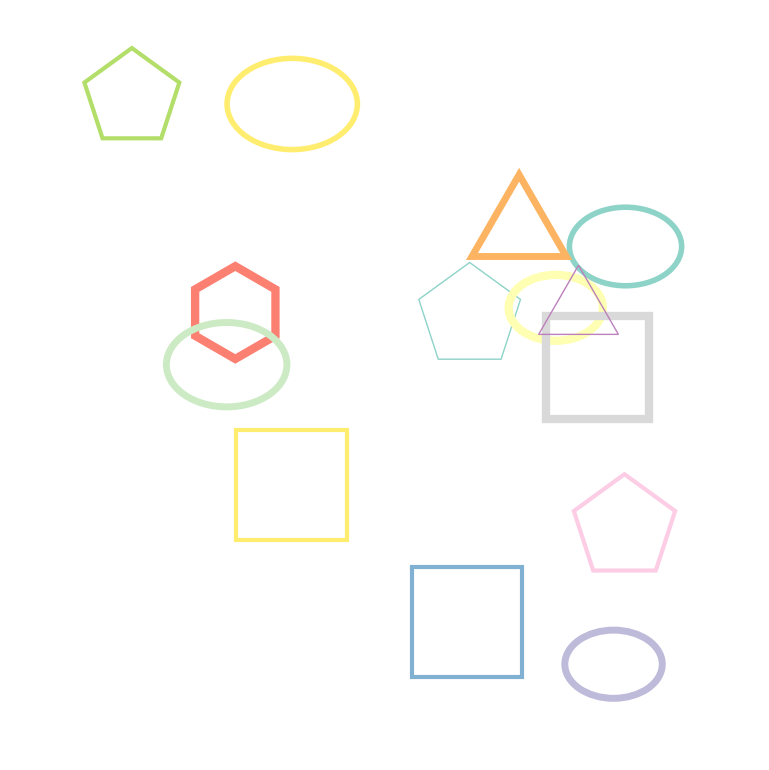[{"shape": "oval", "thickness": 2, "radius": 0.36, "center": [0.812, 0.68]}, {"shape": "pentagon", "thickness": 0.5, "radius": 0.35, "center": [0.61, 0.59]}, {"shape": "oval", "thickness": 3, "radius": 0.31, "center": [0.722, 0.6]}, {"shape": "oval", "thickness": 2.5, "radius": 0.32, "center": [0.797, 0.137]}, {"shape": "hexagon", "thickness": 3, "radius": 0.3, "center": [0.306, 0.594]}, {"shape": "square", "thickness": 1.5, "radius": 0.36, "center": [0.607, 0.192]}, {"shape": "triangle", "thickness": 2.5, "radius": 0.35, "center": [0.674, 0.702]}, {"shape": "pentagon", "thickness": 1.5, "radius": 0.32, "center": [0.171, 0.873]}, {"shape": "pentagon", "thickness": 1.5, "radius": 0.35, "center": [0.811, 0.315]}, {"shape": "square", "thickness": 3, "radius": 0.33, "center": [0.776, 0.523]}, {"shape": "triangle", "thickness": 0.5, "radius": 0.3, "center": [0.751, 0.596]}, {"shape": "oval", "thickness": 2.5, "radius": 0.39, "center": [0.294, 0.526]}, {"shape": "square", "thickness": 1.5, "radius": 0.36, "center": [0.378, 0.37]}, {"shape": "oval", "thickness": 2, "radius": 0.42, "center": [0.379, 0.865]}]